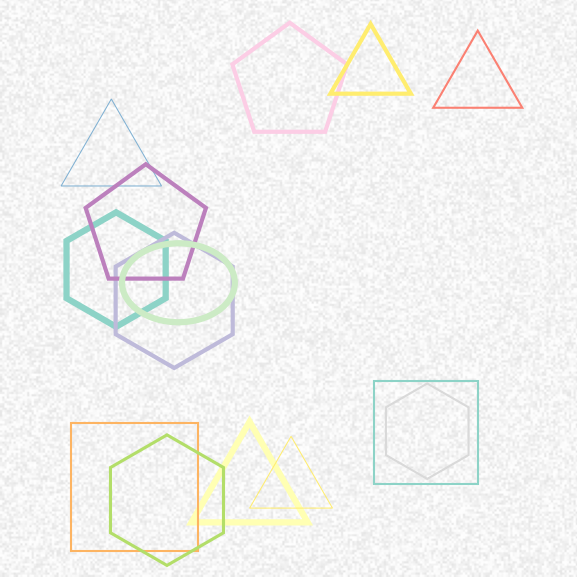[{"shape": "square", "thickness": 1, "radius": 0.45, "center": [0.738, 0.25]}, {"shape": "hexagon", "thickness": 3, "radius": 0.5, "center": [0.201, 0.532]}, {"shape": "triangle", "thickness": 3, "radius": 0.58, "center": [0.432, 0.153]}, {"shape": "hexagon", "thickness": 2, "radius": 0.59, "center": [0.302, 0.479]}, {"shape": "triangle", "thickness": 1, "radius": 0.45, "center": [0.827, 0.857]}, {"shape": "triangle", "thickness": 0.5, "radius": 0.5, "center": [0.193, 0.727]}, {"shape": "square", "thickness": 1, "radius": 0.55, "center": [0.233, 0.156]}, {"shape": "hexagon", "thickness": 1.5, "radius": 0.56, "center": [0.289, 0.133]}, {"shape": "pentagon", "thickness": 2, "radius": 0.52, "center": [0.502, 0.855]}, {"shape": "hexagon", "thickness": 1, "radius": 0.41, "center": [0.74, 0.253]}, {"shape": "pentagon", "thickness": 2, "radius": 0.55, "center": [0.252, 0.605]}, {"shape": "oval", "thickness": 3, "radius": 0.49, "center": [0.309, 0.51]}, {"shape": "triangle", "thickness": 2, "radius": 0.4, "center": [0.642, 0.877]}, {"shape": "triangle", "thickness": 0.5, "radius": 0.41, "center": [0.504, 0.161]}]